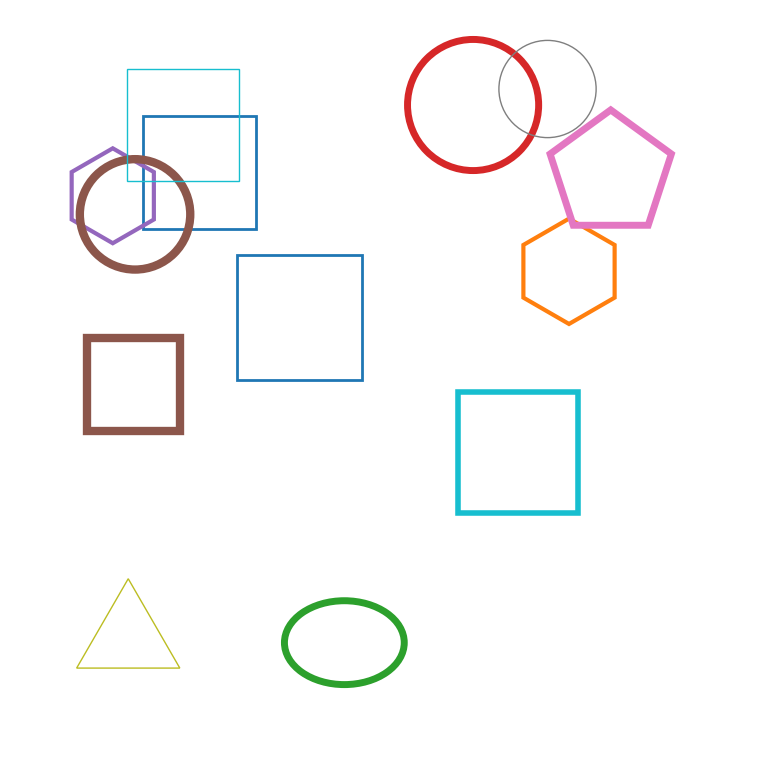[{"shape": "square", "thickness": 1, "radius": 0.37, "center": [0.259, 0.776]}, {"shape": "square", "thickness": 1, "radius": 0.4, "center": [0.389, 0.588]}, {"shape": "hexagon", "thickness": 1.5, "radius": 0.34, "center": [0.739, 0.648]}, {"shape": "oval", "thickness": 2.5, "radius": 0.39, "center": [0.447, 0.165]}, {"shape": "circle", "thickness": 2.5, "radius": 0.43, "center": [0.614, 0.864]}, {"shape": "hexagon", "thickness": 1.5, "radius": 0.31, "center": [0.146, 0.746]}, {"shape": "circle", "thickness": 3, "radius": 0.36, "center": [0.175, 0.722]}, {"shape": "square", "thickness": 3, "radius": 0.3, "center": [0.173, 0.5]}, {"shape": "pentagon", "thickness": 2.5, "radius": 0.41, "center": [0.793, 0.774]}, {"shape": "circle", "thickness": 0.5, "radius": 0.32, "center": [0.711, 0.884]}, {"shape": "triangle", "thickness": 0.5, "radius": 0.39, "center": [0.167, 0.171]}, {"shape": "square", "thickness": 2, "radius": 0.39, "center": [0.673, 0.412]}, {"shape": "square", "thickness": 0.5, "radius": 0.36, "center": [0.238, 0.837]}]